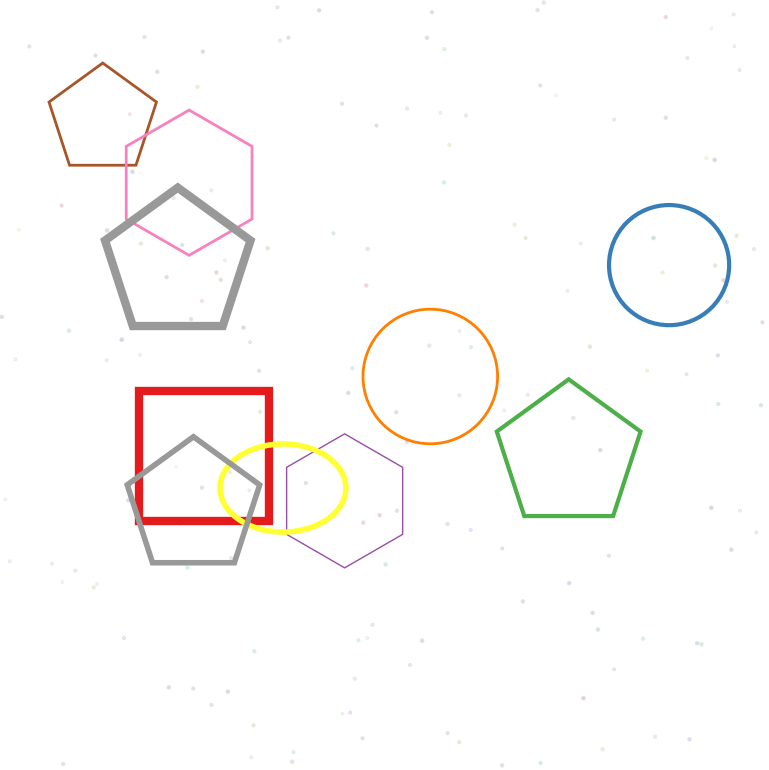[{"shape": "square", "thickness": 3, "radius": 0.42, "center": [0.265, 0.408]}, {"shape": "circle", "thickness": 1.5, "radius": 0.39, "center": [0.869, 0.656]}, {"shape": "pentagon", "thickness": 1.5, "radius": 0.49, "center": [0.739, 0.409]}, {"shape": "hexagon", "thickness": 0.5, "radius": 0.44, "center": [0.448, 0.35]}, {"shape": "circle", "thickness": 1, "radius": 0.44, "center": [0.559, 0.511]}, {"shape": "oval", "thickness": 2, "radius": 0.41, "center": [0.368, 0.366]}, {"shape": "pentagon", "thickness": 1, "radius": 0.37, "center": [0.133, 0.845]}, {"shape": "hexagon", "thickness": 1, "radius": 0.47, "center": [0.246, 0.763]}, {"shape": "pentagon", "thickness": 3, "radius": 0.5, "center": [0.231, 0.657]}, {"shape": "pentagon", "thickness": 2, "radius": 0.45, "center": [0.251, 0.342]}]